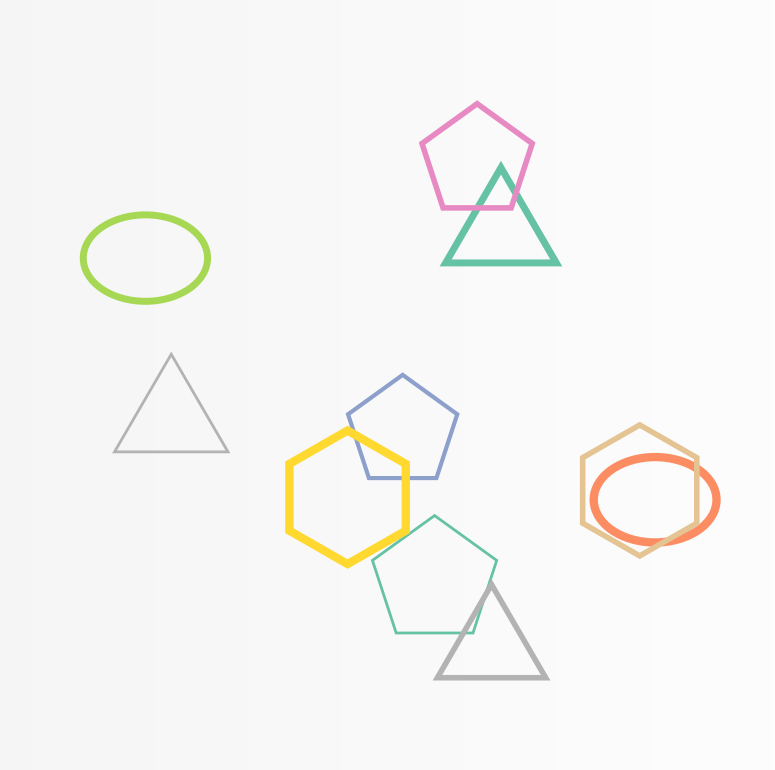[{"shape": "pentagon", "thickness": 1, "radius": 0.42, "center": [0.561, 0.246]}, {"shape": "triangle", "thickness": 2.5, "radius": 0.41, "center": [0.646, 0.7]}, {"shape": "oval", "thickness": 3, "radius": 0.4, "center": [0.845, 0.351]}, {"shape": "pentagon", "thickness": 1.5, "radius": 0.37, "center": [0.52, 0.439]}, {"shape": "pentagon", "thickness": 2, "radius": 0.37, "center": [0.616, 0.791]}, {"shape": "oval", "thickness": 2.5, "radius": 0.4, "center": [0.188, 0.665]}, {"shape": "hexagon", "thickness": 3, "radius": 0.43, "center": [0.449, 0.354]}, {"shape": "hexagon", "thickness": 2, "radius": 0.43, "center": [0.825, 0.363]}, {"shape": "triangle", "thickness": 2, "radius": 0.4, "center": [0.634, 0.16]}, {"shape": "triangle", "thickness": 1, "radius": 0.42, "center": [0.221, 0.455]}]